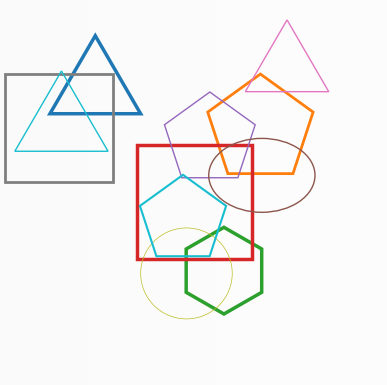[{"shape": "triangle", "thickness": 2.5, "radius": 0.68, "center": [0.246, 0.772]}, {"shape": "pentagon", "thickness": 2, "radius": 0.71, "center": [0.672, 0.665]}, {"shape": "hexagon", "thickness": 2.5, "radius": 0.56, "center": [0.578, 0.297]}, {"shape": "square", "thickness": 2.5, "radius": 0.74, "center": [0.503, 0.476]}, {"shape": "pentagon", "thickness": 1, "radius": 0.62, "center": [0.541, 0.638]}, {"shape": "oval", "thickness": 1, "radius": 0.69, "center": [0.676, 0.545]}, {"shape": "triangle", "thickness": 1, "radius": 0.62, "center": [0.741, 0.824]}, {"shape": "square", "thickness": 2, "radius": 0.7, "center": [0.153, 0.667]}, {"shape": "circle", "thickness": 0.5, "radius": 0.59, "center": [0.481, 0.29]}, {"shape": "triangle", "thickness": 1, "radius": 0.69, "center": [0.159, 0.677]}, {"shape": "pentagon", "thickness": 1.5, "radius": 0.58, "center": [0.472, 0.429]}]